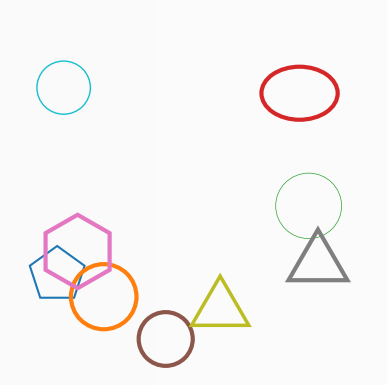[{"shape": "pentagon", "thickness": 1.5, "radius": 0.37, "center": [0.148, 0.287]}, {"shape": "circle", "thickness": 3, "radius": 0.42, "center": [0.268, 0.229]}, {"shape": "circle", "thickness": 0.5, "radius": 0.43, "center": [0.797, 0.465]}, {"shape": "oval", "thickness": 3, "radius": 0.49, "center": [0.773, 0.758]}, {"shape": "circle", "thickness": 3, "radius": 0.35, "center": [0.428, 0.12]}, {"shape": "hexagon", "thickness": 3, "radius": 0.48, "center": [0.2, 0.347]}, {"shape": "triangle", "thickness": 3, "radius": 0.44, "center": [0.82, 0.316]}, {"shape": "triangle", "thickness": 2.5, "radius": 0.43, "center": [0.568, 0.198]}, {"shape": "circle", "thickness": 1, "radius": 0.34, "center": [0.164, 0.772]}]